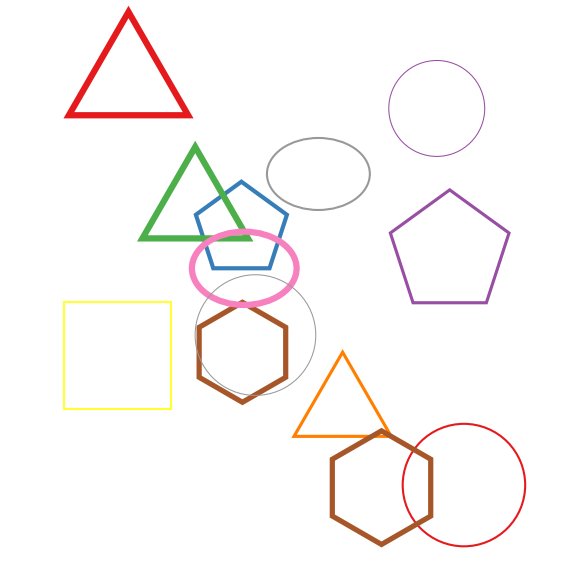[{"shape": "triangle", "thickness": 3, "radius": 0.6, "center": [0.223, 0.859]}, {"shape": "circle", "thickness": 1, "radius": 0.53, "center": [0.803, 0.159]}, {"shape": "pentagon", "thickness": 2, "radius": 0.41, "center": [0.418, 0.602]}, {"shape": "triangle", "thickness": 3, "radius": 0.53, "center": [0.338, 0.639]}, {"shape": "pentagon", "thickness": 1.5, "radius": 0.54, "center": [0.779, 0.562]}, {"shape": "circle", "thickness": 0.5, "radius": 0.42, "center": [0.756, 0.811]}, {"shape": "triangle", "thickness": 1.5, "radius": 0.49, "center": [0.593, 0.292]}, {"shape": "square", "thickness": 1, "radius": 0.46, "center": [0.204, 0.384]}, {"shape": "hexagon", "thickness": 2.5, "radius": 0.43, "center": [0.42, 0.389]}, {"shape": "hexagon", "thickness": 2.5, "radius": 0.49, "center": [0.661, 0.155]}, {"shape": "oval", "thickness": 3, "radius": 0.45, "center": [0.423, 0.534]}, {"shape": "oval", "thickness": 1, "radius": 0.45, "center": [0.551, 0.698]}, {"shape": "circle", "thickness": 0.5, "radius": 0.52, "center": [0.442, 0.419]}]